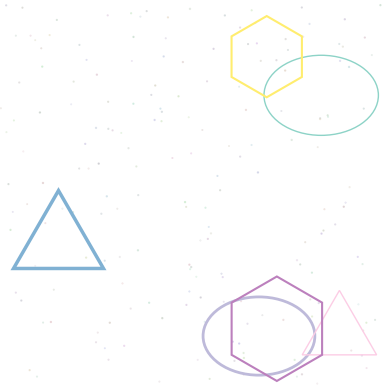[{"shape": "oval", "thickness": 1, "radius": 0.74, "center": [0.834, 0.752]}, {"shape": "oval", "thickness": 2, "radius": 0.73, "center": [0.673, 0.127]}, {"shape": "triangle", "thickness": 2.5, "radius": 0.67, "center": [0.152, 0.37]}, {"shape": "triangle", "thickness": 1, "radius": 0.56, "center": [0.882, 0.134]}, {"shape": "hexagon", "thickness": 1.5, "radius": 0.68, "center": [0.719, 0.146]}, {"shape": "hexagon", "thickness": 1.5, "radius": 0.53, "center": [0.693, 0.853]}]